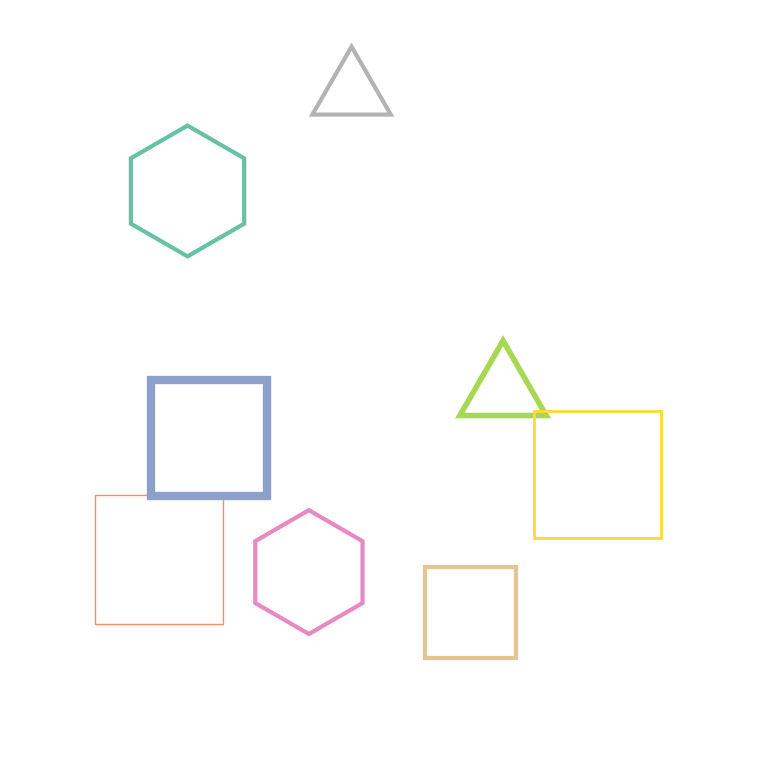[{"shape": "hexagon", "thickness": 1.5, "radius": 0.42, "center": [0.244, 0.752]}, {"shape": "square", "thickness": 0.5, "radius": 0.42, "center": [0.207, 0.273]}, {"shape": "square", "thickness": 3, "radius": 0.38, "center": [0.271, 0.431]}, {"shape": "hexagon", "thickness": 1.5, "radius": 0.4, "center": [0.401, 0.257]}, {"shape": "triangle", "thickness": 2, "radius": 0.32, "center": [0.653, 0.493]}, {"shape": "square", "thickness": 1, "radius": 0.41, "center": [0.776, 0.384]}, {"shape": "square", "thickness": 1.5, "radius": 0.3, "center": [0.611, 0.204]}, {"shape": "triangle", "thickness": 1.5, "radius": 0.29, "center": [0.457, 0.881]}]